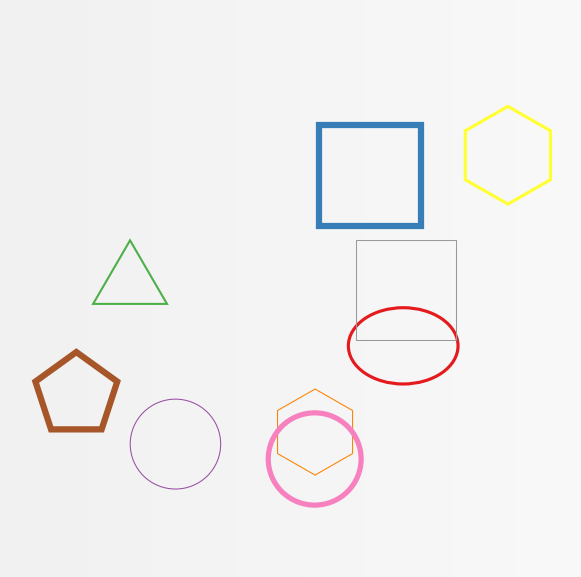[{"shape": "oval", "thickness": 1.5, "radius": 0.47, "center": [0.694, 0.4]}, {"shape": "square", "thickness": 3, "radius": 0.44, "center": [0.636, 0.695]}, {"shape": "triangle", "thickness": 1, "radius": 0.37, "center": [0.224, 0.51]}, {"shape": "circle", "thickness": 0.5, "radius": 0.39, "center": [0.302, 0.23]}, {"shape": "hexagon", "thickness": 0.5, "radius": 0.37, "center": [0.542, 0.251]}, {"shape": "hexagon", "thickness": 1.5, "radius": 0.42, "center": [0.874, 0.73]}, {"shape": "pentagon", "thickness": 3, "radius": 0.37, "center": [0.131, 0.316]}, {"shape": "circle", "thickness": 2.5, "radius": 0.4, "center": [0.541, 0.204]}, {"shape": "square", "thickness": 0.5, "radius": 0.43, "center": [0.699, 0.496]}]